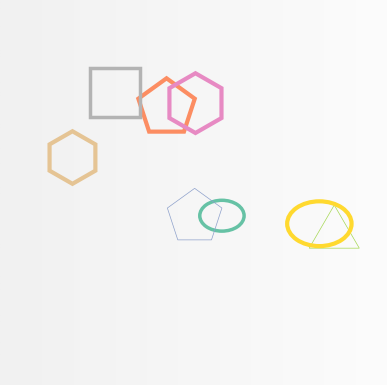[{"shape": "oval", "thickness": 2.5, "radius": 0.29, "center": [0.573, 0.44]}, {"shape": "pentagon", "thickness": 3, "radius": 0.38, "center": [0.43, 0.72]}, {"shape": "pentagon", "thickness": 0.5, "radius": 0.37, "center": [0.502, 0.437]}, {"shape": "hexagon", "thickness": 3, "radius": 0.39, "center": [0.504, 0.732]}, {"shape": "triangle", "thickness": 0.5, "radius": 0.37, "center": [0.863, 0.393]}, {"shape": "oval", "thickness": 3, "radius": 0.42, "center": [0.824, 0.419]}, {"shape": "hexagon", "thickness": 3, "radius": 0.34, "center": [0.187, 0.591]}, {"shape": "square", "thickness": 2.5, "radius": 0.32, "center": [0.297, 0.76]}]